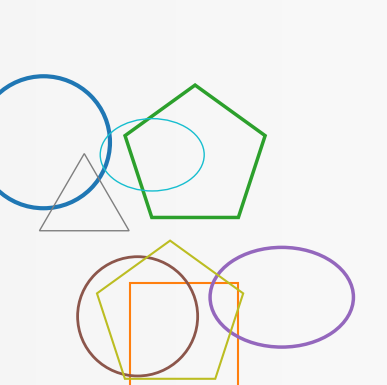[{"shape": "circle", "thickness": 3, "radius": 0.86, "center": [0.112, 0.631]}, {"shape": "square", "thickness": 1.5, "radius": 0.7, "center": [0.476, 0.124]}, {"shape": "pentagon", "thickness": 2.5, "radius": 0.95, "center": [0.503, 0.589]}, {"shape": "oval", "thickness": 2.5, "radius": 0.92, "center": [0.727, 0.228]}, {"shape": "circle", "thickness": 2, "radius": 0.77, "center": [0.355, 0.178]}, {"shape": "triangle", "thickness": 1, "radius": 0.67, "center": [0.217, 0.467]}, {"shape": "pentagon", "thickness": 1.5, "radius": 0.99, "center": [0.439, 0.177]}, {"shape": "oval", "thickness": 1, "radius": 0.67, "center": [0.393, 0.598]}]